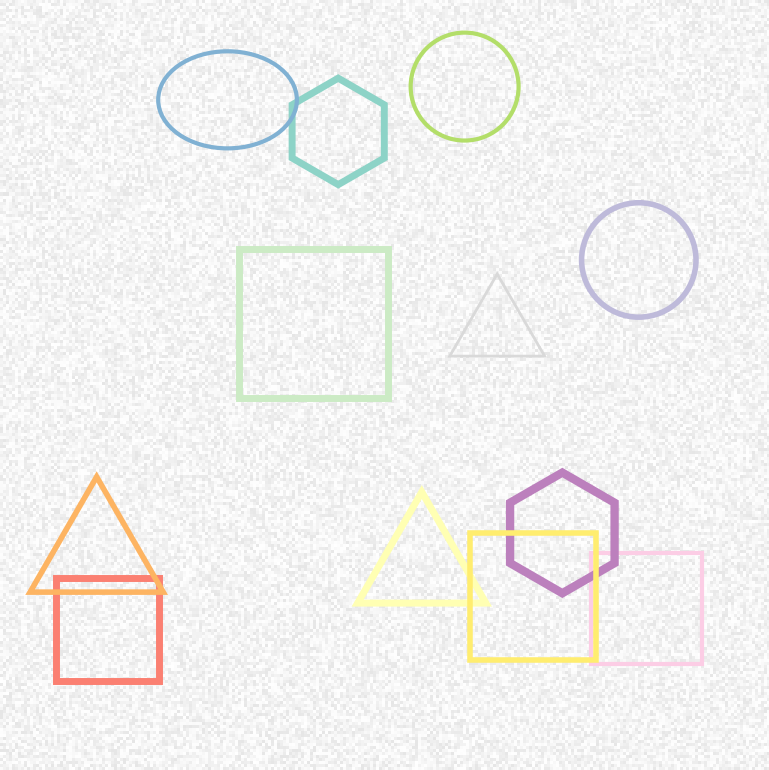[{"shape": "hexagon", "thickness": 2.5, "radius": 0.35, "center": [0.439, 0.829]}, {"shape": "triangle", "thickness": 2.5, "radius": 0.48, "center": [0.548, 0.265]}, {"shape": "circle", "thickness": 2, "radius": 0.37, "center": [0.83, 0.662]}, {"shape": "square", "thickness": 2.5, "radius": 0.34, "center": [0.14, 0.182]}, {"shape": "oval", "thickness": 1.5, "radius": 0.45, "center": [0.295, 0.87]}, {"shape": "triangle", "thickness": 2, "radius": 0.5, "center": [0.126, 0.281]}, {"shape": "circle", "thickness": 1.5, "radius": 0.35, "center": [0.603, 0.888]}, {"shape": "square", "thickness": 1.5, "radius": 0.36, "center": [0.839, 0.21]}, {"shape": "triangle", "thickness": 1, "radius": 0.36, "center": [0.646, 0.573]}, {"shape": "hexagon", "thickness": 3, "radius": 0.39, "center": [0.73, 0.308]}, {"shape": "square", "thickness": 2.5, "radius": 0.48, "center": [0.407, 0.58]}, {"shape": "square", "thickness": 2, "radius": 0.41, "center": [0.692, 0.225]}]